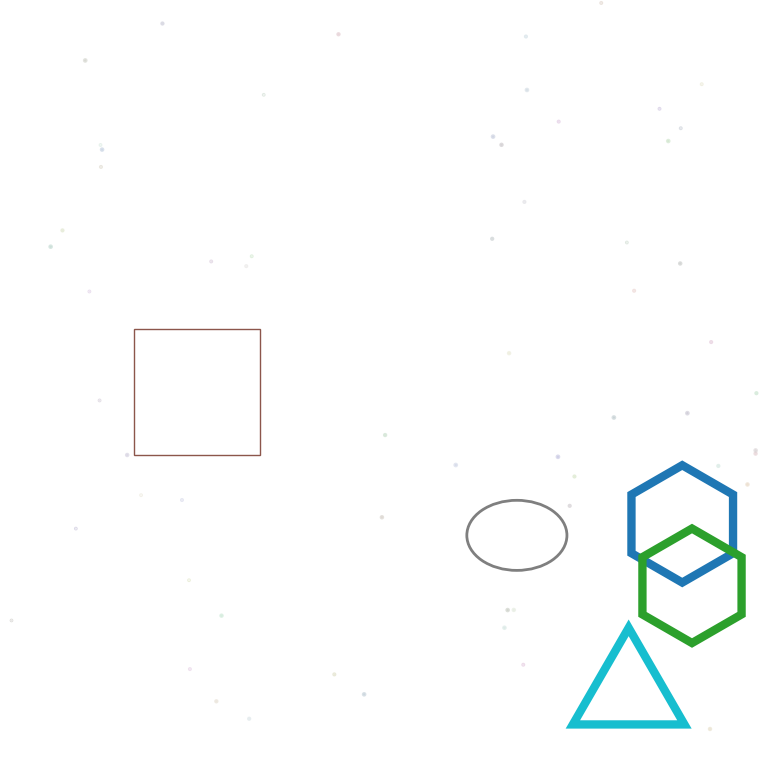[{"shape": "hexagon", "thickness": 3, "radius": 0.38, "center": [0.886, 0.32]}, {"shape": "hexagon", "thickness": 3, "radius": 0.37, "center": [0.899, 0.239]}, {"shape": "square", "thickness": 0.5, "radius": 0.41, "center": [0.255, 0.491]}, {"shape": "oval", "thickness": 1, "radius": 0.33, "center": [0.671, 0.305]}, {"shape": "triangle", "thickness": 3, "radius": 0.42, "center": [0.816, 0.101]}]